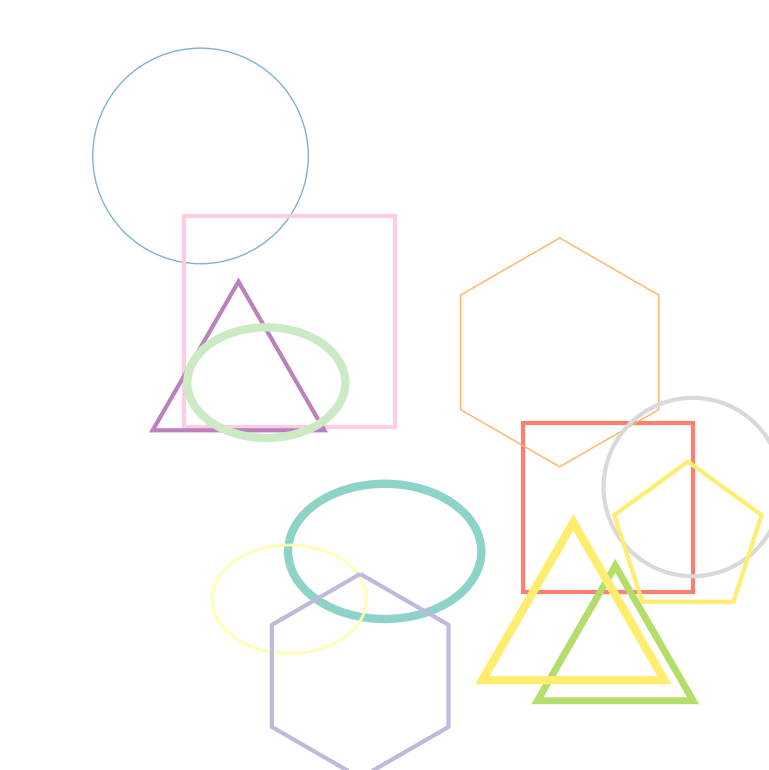[{"shape": "oval", "thickness": 3, "radius": 0.63, "center": [0.5, 0.284]}, {"shape": "oval", "thickness": 1, "radius": 0.5, "center": [0.376, 0.222]}, {"shape": "hexagon", "thickness": 1.5, "radius": 0.66, "center": [0.468, 0.122]}, {"shape": "square", "thickness": 1.5, "radius": 0.55, "center": [0.79, 0.341]}, {"shape": "circle", "thickness": 0.5, "radius": 0.7, "center": [0.26, 0.797]}, {"shape": "hexagon", "thickness": 0.5, "radius": 0.74, "center": [0.727, 0.542]}, {"shape": "triangle", "thickness": 2.5, "radius": 0.58, "center": [0.799, 0.148]}, {"shape": "square", "thickness": 1.5, "radius": 0.69, "center": [0.376, 0.582]}, {"shape": "circle", "thickness": 1.5, "radius": 0.58, "center": [0.9, 0.367]}, {"shape": "triangle", "thickness": 1.5, "radius": 0.64, "center": [0.31, 0.506]}, {"shape": "oval", "thickness": 3, "radius": 0.51, "center": [0.346, 0.503]}, {"shape": "triangle", "thickness": 3, "radius": 0.68, "center": [0.745, 0.185]}, {"shape": "pentagon", "thickness": 1.5, "radius": 0.5, "center": [0.893, 0.3]}]